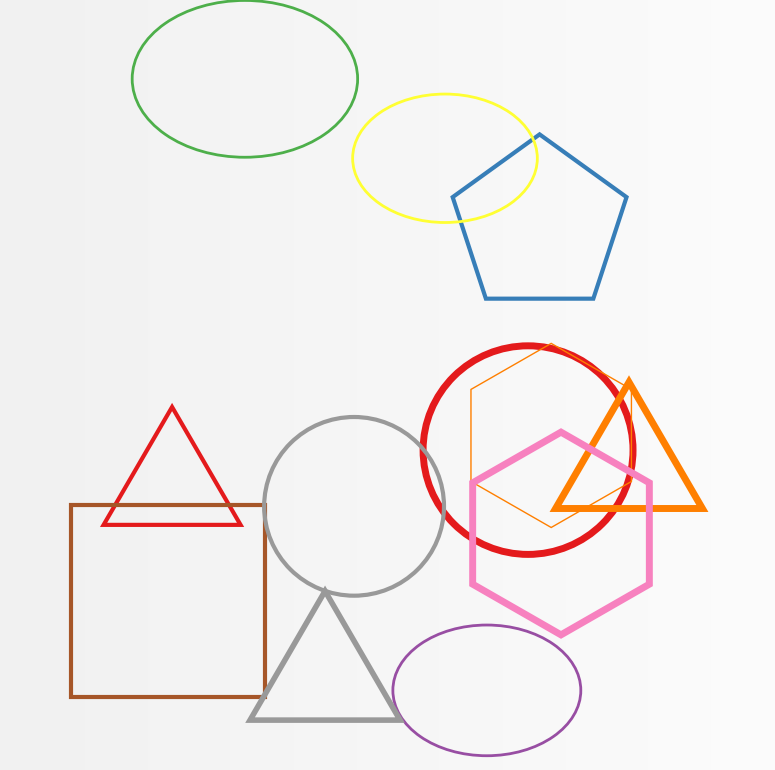[{"shape": "circle", "thickness": 2.5, "radius": 0.68, "center": [0.681, 0.415]}, {"shape": "triangle", "thickness": 1.5, "radius": 0.51, "center": [0.222, 0.369]}, {"shape": "pentagon", "thickness": 1.5, "radius": 0.59, "center": [0.696, 0.708]}, {"shape": "oval", "thickness": 1, "radius": 0.73, "center": [0.316, 0.898]}, {"shape": "oval", "thickness": 1, "radius": 0.61, "center": [0.628, 0.103]}, {"shape": "triangle", "thickness": 2.5, "radius": 0.55, "center": [0.812, 0.394]}, {"shape": "hexagon", "thickness": 0.5, "radius": 0.6, "center": [0.711, 0.434]}, {"shape": "oval", "thickness": 1, "radius": 0.6, "center": [0.574, 0.794]}, {"shape": "square", "thickness": 1.5, "radius": 0.62, "center": [0.217, 0.22]}, {"shape": "hexagon", "thickness": 2.5, "radius": 0.66, "center": [0.724, 0.307]}, {"shape": "triangle", "thickness": 2, "radius": 0.56, "center": [0.419, 0.121]}, {"shape": "circle", "thickness": 1.5, "radius": 0.58, "center": [0.457, 0.342]}]